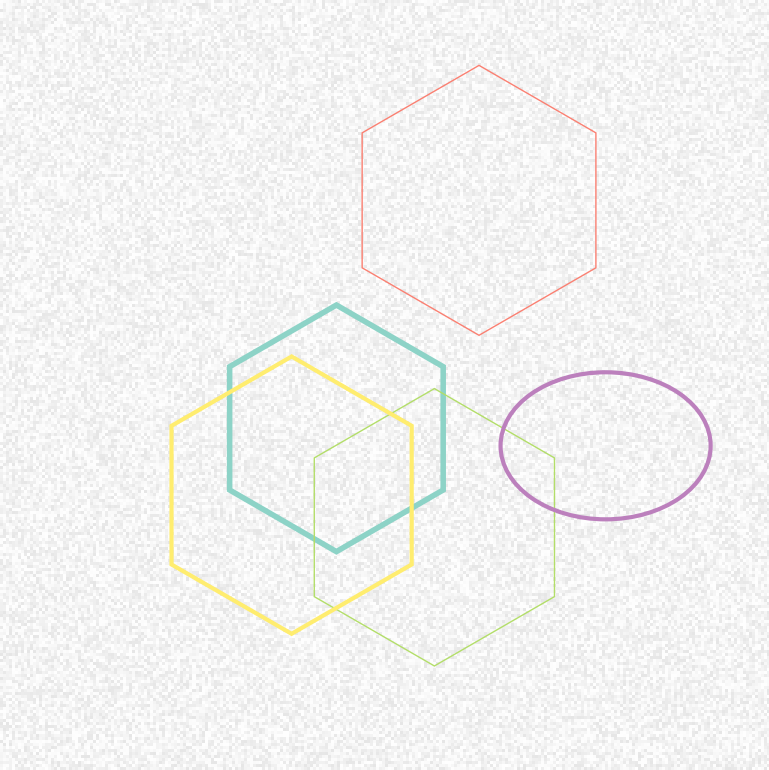[{"shape": "hexagon", "thickness": 2, "radius": 0.8, "center": [0.437, 0.444]}, {"shape": "hexagon", "thickness": 0.5, "radius": 0.88, "center": [0.622, 0.74]}, {"shape": "hexagon", "thickness": 0.5, "radius": 0.9, "center": [0.564, 0.315]}, {"shape": "oval", "thickness": 1.5, "radius": 0.68, "center": [0.786, 0.421]}, {"shape": "hexagon", "thickness": 1.5, "radius": 0.9, "center": [0.379, 0.357]}]